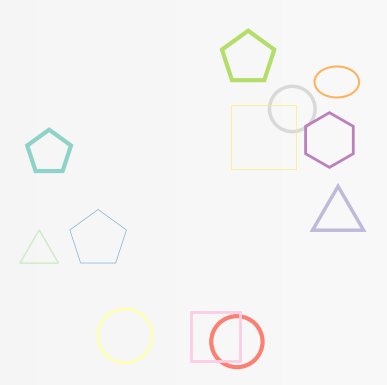[{"shape": "pentagon", "thickness": 3, "radius": 0.3, "center": [0.127, 0.604]}, {"shape": "circle", "thickness": 2, "radius": 0.35, "center": [0.323, 0.128]}, {"shape": "triangle", "thickness": 2.5, "radius": 0.38, "center": [0.872, 0.44]}, {"shape": "circle", "thickness": 3, "radius": 0.33, "center": [0.611, 0.113]}, {"shape": "pentagon", "thickness": 0.5, "radius": 0.38, "center": [0.253, 0.379]}, {"shape": "oval", "thickness": 1.5, "radius": 0.29, "center": [0.869, 0.787]}, {"shape": "pentagon", "thickness": 3, "radius": 0.35, "center": [0.64, 0.849]}, {"shape": "square", "thickness": 2, "radius": 0.32, "center": [0.557, 0.126]}, {"shape": "circle", "thickness": 2.5, "radius": 0.29, "center": [0.754, 0.717]}, {"shape": "hexagon", "thickness": 2, "radius": 0.36, "center": [0.85, 0.636]}, {"shape": "triangle", "thickness": 1, "radius": 0.29, "center": [0.101, 0.345]}, {"shape": "square", "thickness": 0.5, "radius": 0.42, "center": [0.68, 0.644]}]